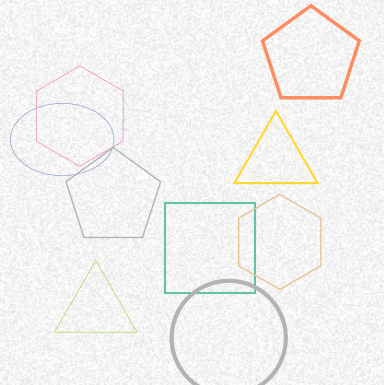[{"shape": "square", "thickness": 1.5, "radius": 0.58, "center": [0.546, 0.357]}, {"shape": "pentagon", "thickness": 2.5, "radius": 0.66, "center": [0.808, 0.853]}, {"shape": "oval", "thickness": 0.5, "radius": 0.67, "center": [0.162, 0.638]}, {"shape": "hexagon", "thickness": 0.5, "radius": 0.65, "center": [0.207, 0.698]}, {"shape": "triangle", "thickness": 0.5, "radius": 0.62, "center": [0.249, 0.199]}, {"shape": "triangle", "thickness": 1.5, "radius": 0.62, "center": [0.717, 0.587]}, {"shape": "hexagon", "thickness": 1, "radius": 0.62, "center": [0.727, 0.372]}, {"shape": "pentagon", "thickness": 1, "radius": 0.65, "center": [0.294, 0.488]}, {"shape": "circle", "thickness": 3, "radius": 0.74, "center": [0.594, 0.122]}]